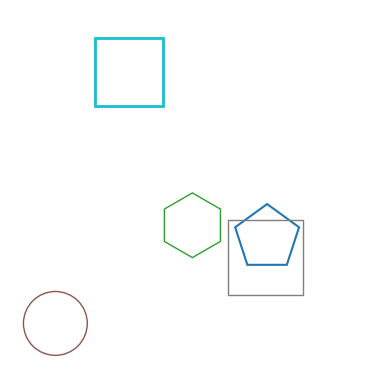[{"shape": "pentagon", "thickness": 1.5, "radius": 0.44, "center": [0.694, 0.383]}, {"shape": "hexagon", "thickness": 1, "radius": 0.42, "center": [0.5, 0.415]}, {"shape": "circle", "thickness": 1, "radius": 0.41, "center": [0.144, 0.16]}, {"shape": "square", "thickness": 1, "radius": 0.48, "center": [0.689, 0.331]}, {"shape": "square", "thickness": 2, "radius": 0.44, "center": [0.334, 0.813]}]